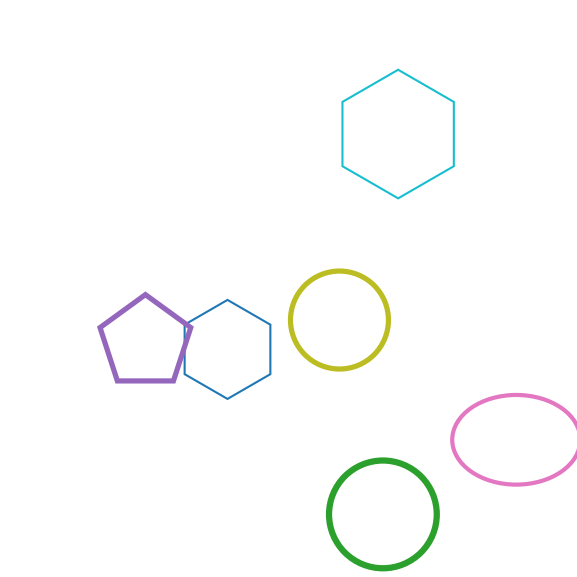[{"shape": "hexagon", "thickness": 1, "radius": 0.43, "center": [0.394, 0.394]}, {"shape": "circle", "thickness": 3, "radius": 0.47, "center": [0.663, 0.108]}, {"shape": "pentagon", "thickness": 2.5, "radius": 0.41, "center": [0.252, 0.406]}, {"shape": "oval", "thickness": 2, "radius": 0.55, "center": [0.894, 0.238]}, {"shape": "circle", "thickness": 2.5, "radius": 0.42, "center": [0.588, 0.445]}, {"shape": "hexagon", "thickness": 1, "radius": 0.56, "center": [0.689, 0.767]}]